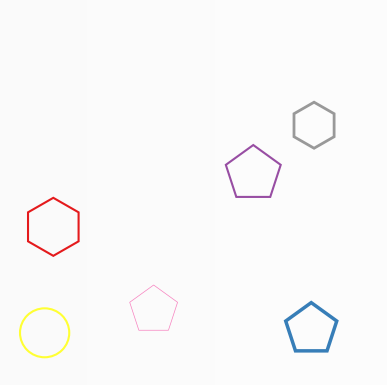[{"shape": "hexagon", "thickness": 1.5, "radius": 0.38, "center": [0.138, 0.411]}, {"shape": "pentagon", "thickness": 2.5, "radius": 0.35, "center": [0.803, 0.145]}, {"shape": "pentagon", "thickness": 1.5, "radius": 0.37, "center": [0.654, 0.549]}, {"shape": "circle", "thickness": 1.5, "radius": 0.32, "center": [0.115, 0.136]}, {"shape": "pentagon", "thickness": 0.5, "radius": 0.32, "center": [0.396, 0.195]}, {"shape": "hexagon", "thickness": 2, "radius": 0.3, "center": [0.81, 0.675]}]